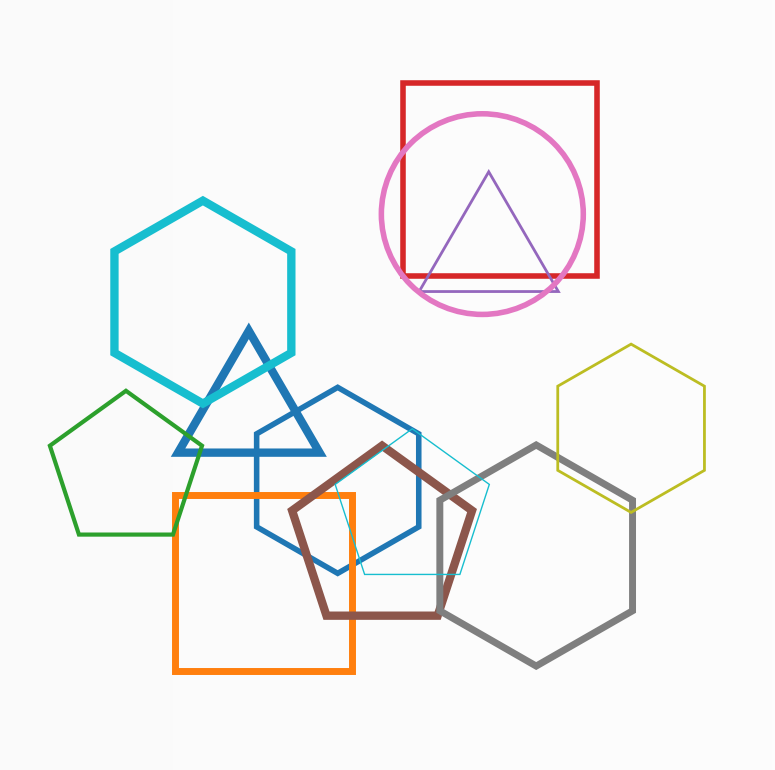[{"shape": "hexagon", "thickness": 2, "radius": 0.6, "center": [0.436, 0.376]}, {"shape": "triangle", "thickness": 3, "radius": 0.53, "center": [0.321, 0.465]}, {"shape": "square", "thickness": 2.5, "radius": 0.57, "center": [0.339, 0.243]}, {"shape": "pentagon", "thickness": 1.5, "radius": 0.52, "center": [0.163, 0.389]}, {"shape": "square", "thickness": 2, "radius": 0.63, "center": [0.645, 0.767]}, {"shape": "triangle", "thickness": 1, "radius": 0.52, "center": [0.631, 0.673]}, {"shape": "pentagon", "thickness": 3, "radius": 0.61, "center": [0.493, 0.299]}, {"shape": "circle", "thickness": 2, "radius": 0.65, "center": [0.622, 0.722]}, {"shape": "hexagon", "thickness": 2.5, "radius": 0.72, "center": [0.692, 0.279]}, {"shape": "hexagon", "thickness": 1, "radius": 0.55, "center": [0.814, 0.444]}, {"shape": "pentagon", "thickness": 0.5, "radius": 0.52, "center": [0.532, 0.339]}, {"shape": "hexagon", "thickness": 3, "radius": 0.66, "center": [0.262, 0.608]}]